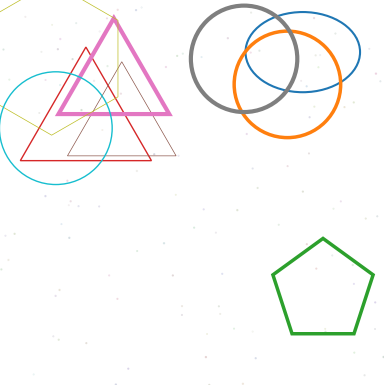[{"shape": "oval", "thickness": 1.5, "radius": 0.74, "center": [0.786, 0.865]}, {"shape": "circle", "thickness": 2.5, "radius": 0.69, "center": [0.747, 0.781]}, {"shape": "pentagon", "thickness": 2.5, "radius": 0.68, "center": [0.839, 0.244]}, {"shape": "triangle", "thickness": 1, "radius": 0.98, "center": [0.223, 0.681]}, {"shape": "triangle", "thickness": 0.5, "radius": 0.81, "center": [0.316, 0.677]}, {"shape": "triangle", "thickness": 3, "radius": 0.83, "center": [0.296, 0.787]}, {"shape": "circle", "thickness": 3, "radius": 0.69, "center": [0.634, 0.847]}, {"shape": "hexagon", "thickness": 0.5, "radius": 0.99, "center": [0.134, 0.848]}, {"shape": "circle", "thickness": 1, "radius": 0.73, "center": [0.145, 0.667]}]